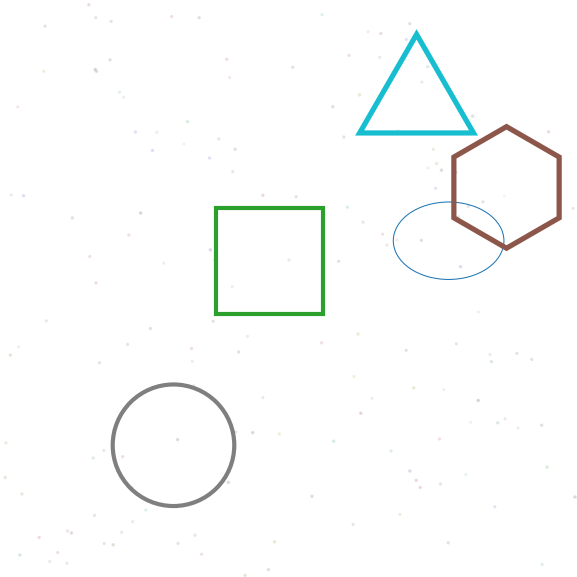[{"shape": "oval", "thickness": 0.5, "radius": 0.48, "center": [0.777, 0.582]}, {"shape": "square", "thickness": 2, "radius": 0.46, "center": [0.466, 0.547]}, {"shape": "hexagon", "thickness": 2.5, "radius": 0.53, "center": [0.877, 0.675]}, {"shape": "circle", "thickness": 2, "radius": 0.53, "center": [0.3, 0.228]}, {"shape": "triangle", "thickness": 2.5, "radius": 0.57, "center": [0.721, 0.826]}]